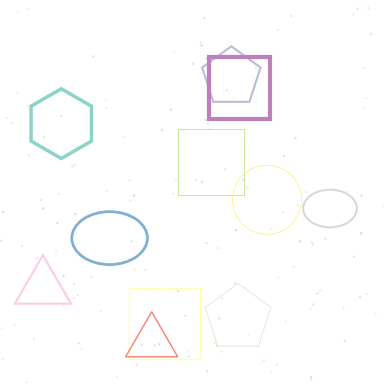[{"shape": "hexagon", "thickness": 2.5, "radius": 0.45, "center": [0.159, 0.679]}, {"shape": "square", "thickness": 1, "radius": 0.46, "center": [0.427, 0.158]}, {"shape": "pentagon", "thickness": 1.5, "radius": 0.4, "center": [0.601, 0.8]}, {"shape": "triangle", "thickness": 1, "radius": 0.39, "center": [0.394, 0.112]}, {"shape": "oval", "thickness": 2, "radius": 0.49, "center": [0.285, 0.382]}, {"shape": "square", "thickness": 0.5, "radius": 0.43, "center": [0.549, 0.579]}, {"shape": "triangle", "thickness": 1.5, "radius": 0.42, "center": [0.111, 0.253]}, {"shape": "oval", "thickness": 1.5, "radius": 0.35, "center": [0.857, 0.458]}, {"shape": "square", "thickness": 3, "radius": 0.4, "center": [0.623, 0.772]}, {"shape": "pentagon", "thickness": 0.5, "radius": 0.45, "center": [0.618, 0.174]}, {"shape": "circle", "thickness": 0.5, "radius": 0.45, "center": [0.694, 0.481]}]